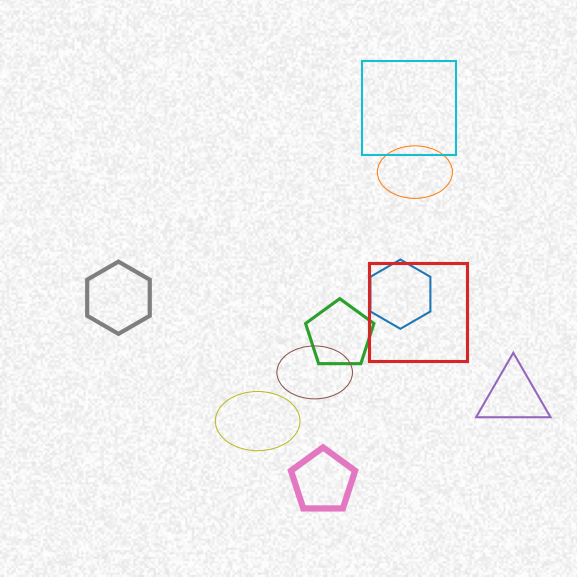[{"shape": "hexagon", "thickness": 1, "radius": 0.3, "center": [0.693, 0.49]}, {"shape": "oval", "thickness": 0.5, "radius": 0.32, "center": [0.718, 0.701]}, {"shape": "pentagon", "thickness": 1.5, "radius": 0.31, "center": [0.588, 0.42]}, {"shape": "square", "thickness": 1.5, "radius": 0.42, "center": [0.723, 0.459]}, {"shape": "triangle", "thickness": 1, "radius": 0.37, "center": [0.889, 0.314]}, {"shape": "oval", "thickness": 0.5, "radius": 0.33, "center": [0.545, 0.354]}, {"shape": "pentagon", "thickness": 3, "radius": 0.29, "center": [0.559, 0.166]}, {"shape": "hexagon", "thickness": 2, "radius": 0.31, "center": [0.205, 0.484]}, {"shape": "oval", "thickness": 0.5, "radius": 0.37, "center": [0.446, 0.27]}, {"shape": "square", "thickness": 1, "radius": 0.41, "center": [0.709, 0.812]}]